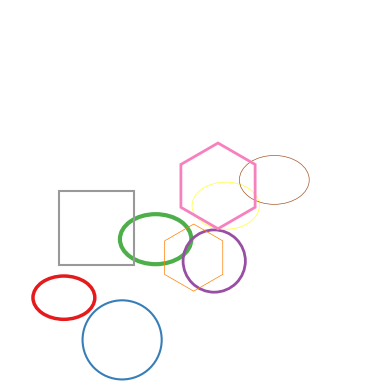[{"shape": "oval", "thickness": 2.5, "radius": 0.4, "center": [0.166, 0.227]}, {"shape": "circle", "thickness": 1.5, "radius": 0.51, "center": [0.317, 0.117]}, {"shape": "oval", "thickness": 3, "radius": 0.46, "center": [0.404, 0.379]}, {"shape": "circle", "thickness": 2, "radius": 0.4, "center": [0.556, 0.322]}, {"shape": "hexagon", "thickness": 0.5, "radius": 0.44, "center": [0.503, 0.331]}, {"shape": "oval", "thickness": 0.5, "radius": 0.44, "center": [0.586, 0.466]}, {"shape": "oval", "thickness": 0.5, "radius": 0.45, "center": [0.712, 0.533]}, {"shape": "hexagon", "thickness": 2, "radius": 0.56, "center": [0.566, 0.517]}, {"shape": "square", "thickness": 1.5, "radius": 0.49, "center": [0.25, 0.408]}]